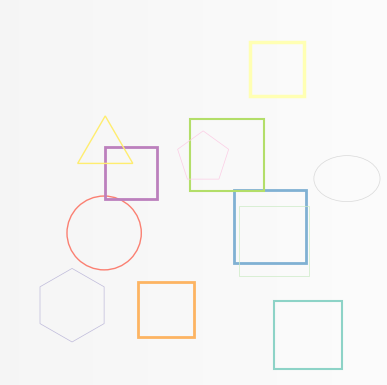[{"shape": "square", "thickness": 1.5, "radius": 0.44, "center": [0.795, 0.13]}, {"shape": "square", "thickness": 2.5, "radius": 0.35, "center": [0.714, 0.822]}, {"shape": "hexagon", "thickness": 0.5, "radius": 0.48, "center": [0.186, 0.207]}, {"shape": "circle", "thickness": 1, "radius": 0.48, "center": [0.269, 0.395]}, {"shape": "square", "thickness": 2, "radius": 0.47, "center": [0.696, 0.412]}, {"shape": "square", "thickness": 2, "radius": 0.36, "center": [0.429, 0.196]}, {"shape": "square", "thickness": 1.5, "radius": 0.47, "center": [0.586, 0.597]}, {"shape": "pentagon", "thickness": 0.5, "radius": 0.35, "center": [0.524, 0.591]}, {"shape": "oval", "thickness": 0.5, "radius": 0.43, "center": [0.895, 0.536]}, {"shape": "square", "thickness": 2, "radius": 0.34, "center": [0.337, 0.55]}, {"shape": "square", "thickness": 0.5, "radius": 0.45, "center": [0.708, 0.373]}, {"shape": "triangle", "thickness": 1, "radius": 0.41, "center": [0.272, 0.617]}]